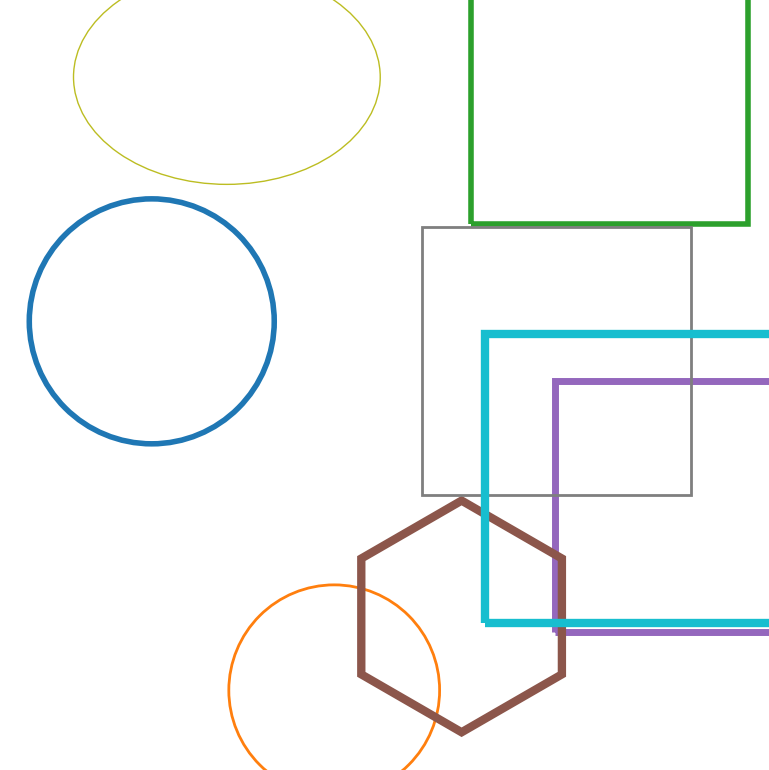[{"shape": "circle", "thickness": 2, "radius": 0.8, "center": [0.197, 0.583]}, {"shape": "circle", "thickness": 1, "radius": 0.68, "center": [0.434, 0.104]}, {"shape": "square", "thickness": 2, "radius": 0.9, "center": [0.792, 0.889]}, {"shape": "square", "thickness": 2.5, "radius": 0.82, "center": [0.884, 0.342]}, {"shape": "hexagon", "thickness": 3, "radius": 0.75, "center": [0.599, 0.199]}, {"shape": "square", "thickness": 1, "radius": 0.87, "center": [0.723, 0.531]}, {"shape": "oval", "thickness": 0.5, "radius": 1.0, "center": [0.295, 0.9]}, {"shape": "square", "thickness": 3, "radius": 0.94, "center": [0.818, 0.379]}]